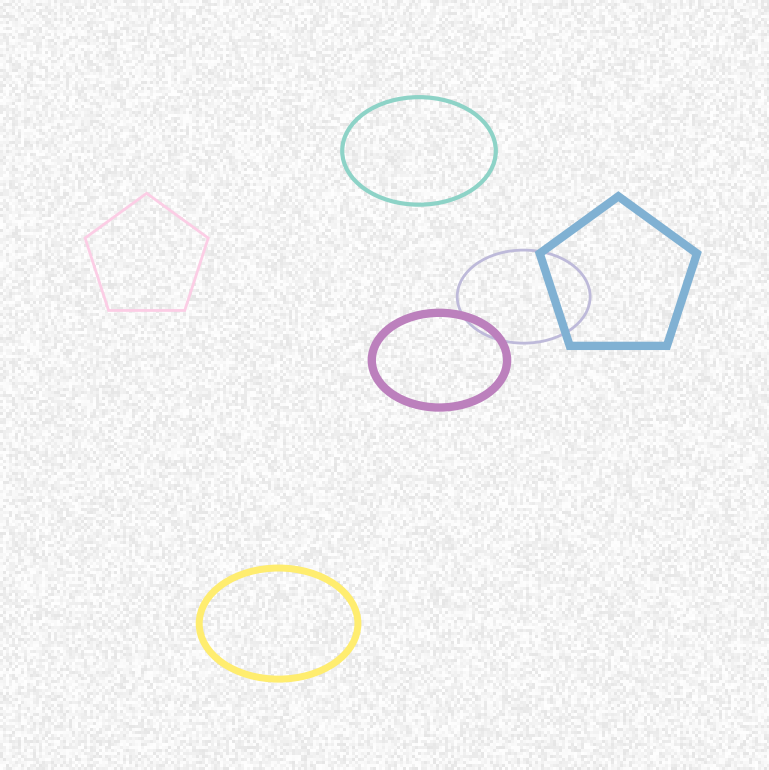[{"shape": "oval", "thickness": 1.5, "radius": 0.5, "center": [0.544, 0.804]}, {"shape": "oval", "thickness": 1, "radius": 0.43, "center": [0.68, 0.615]}, {"shape": "pentagon", "thickness": 3, "radius": 0.54, "center": [0.803, 0.638]}, {"shape": "pentagon", "thickness": 1, "radius": 0.42, "center": [0.19, 0.665]}, {"shape": "oval", "thickness": 3, "radius": 0.44, "center": [0.571, 0.532]}, {"shape": "oval", "thickness": 2.5, "radius": 0.52, "center": [0.362, 0.19]}]